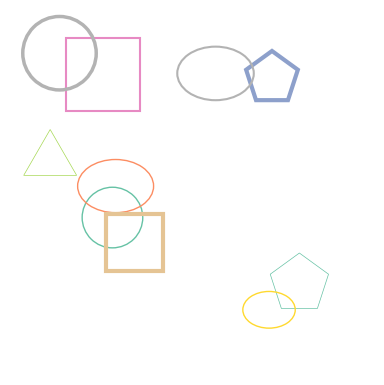[{"shape": "pentagon", "thickness": 0.5, "radius": 0.4, "center": [0.778, 0.263]}, {"shape": "circle", "thickness": 1, "radius": 0.39, "center": [0.292, 0.435]}, {"shape": "oval", "thickness": 1, "radius": 0.49, "center": [0.3, 0.517]}, {"shape": "pentagon", "thickness": 3, "radius": 0.35, "center": [0.706, 0.797]}, {"shape": "square", "thickness": 1.5, "radius": 0.47, "center": [0.268, 0.806]}, {"shape": "triangle", "thickness": 0.5, "radius": 0.4, "center": [0.13, 0.584]}, {"shape": "oval", "thickness": 1, "radius": 0.34, "center": [0.699, 0.195]}, {"shape": "square", "thickness": 3, "radius": 0.37, "center": [0.35, 0.369]}, {"shape": "oval", "thickness": 1.5, "radius": 0.5, "center": [0.56, 0.809]}, {"shape": "circle", "thickness": 2.5, "radius": 0.48, "center": [0.155, 0.862]}]